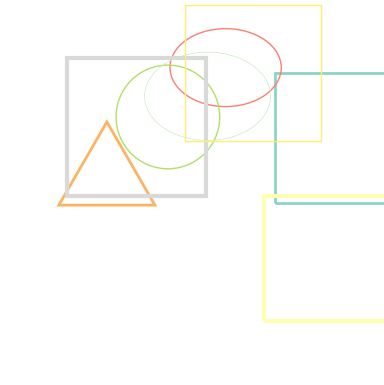[{"shape": "square", "thickness": 2, "radius": 0.84, "center": [0.882, 0.641]}, {"shape": "square", "thickness": 3, "radius": 0.81, "center": [0.847, 0.328]}, {"shape": "oval", "thickness": 1, "radius": 0.72, "center": [0.586, 0.824]}, {"shape": "triangle", "thickness": 2, "radius": 0.72, "center": [0.278, 0.539]}, {"shape": "circle", "thickness": 1, "radius": 0.67, "center": [0.436, 0.696]}, {"shape": "square", "thickness": 3, "radius": 0.9, "center": [0.354, 0.67]}, {"shape": "oval", "thickness": 0.5, "radius": 0.82, "center": [0.539, 0.75]}, {"shape": "square", "thickness": 1, "radius": 0.89, "center": [0.658, 0.81]}]